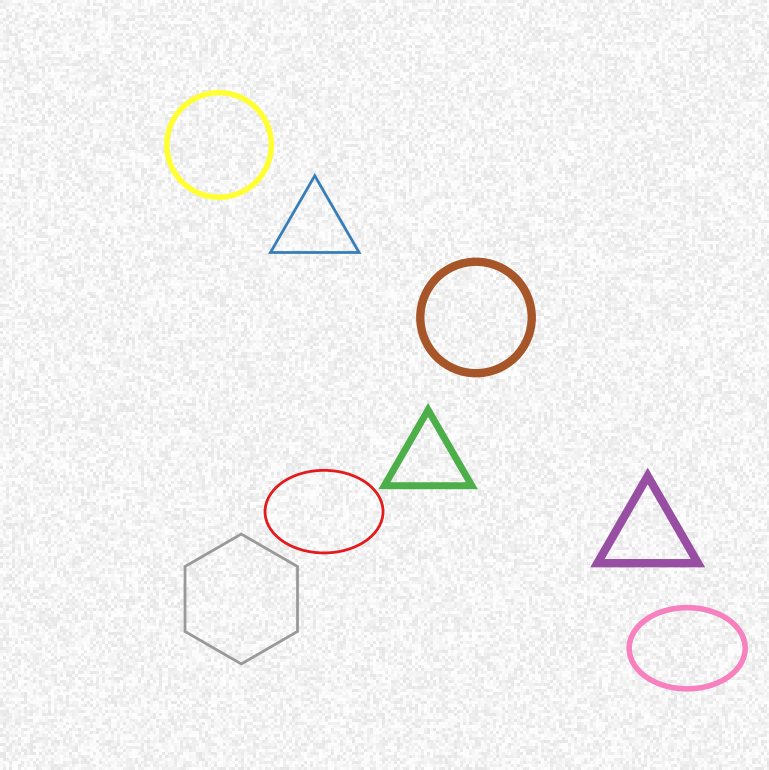[{"shape": "oval", "thickness": 1, "radius": 0.38, "center": [0.421, 0.336]}, {"shape": "triangle", "thickness": 1, "radius": 0.33, "center": [0.409, 0.705]}, {"shape": "triangle", "thickness": 2.5, "radius": 0.33, "center": [0.556, 0.402]}, {"shape": "triangle", "thickness": 3, "radius": 0.38, "center": [0.841, 0.306]}, {"shape": "circle", "thickness": 2, "radius": 0.34, "center": [0.284, 0.812]}, {"shape": "circle", "thickness": 3, "radius": 0.36, "center": [0.618, 0.588]}, {"shape": "oval", "thickness": 2, "radius": 0.38, "center": [0.892, 0.158]}, {"shape": "hexagon", "thickness": 1, "radius": 0.42, "center": [0.313, 0.222]}]